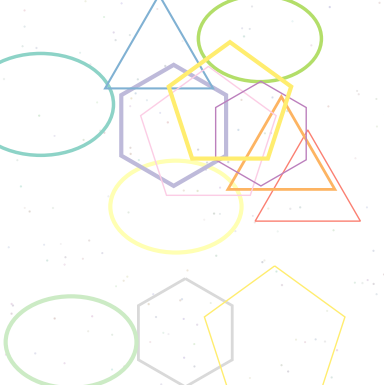[{"shape": "oval", "thickness": 2.5, "radius": 0.95, "center": [0.106, 0.729]}, {"shape": "oval", "thickness": 3, "radius": 0.85, "center": [0.457, 0.463]}, {"shape": "hexagon", "thickness": 3, "radius": 0.79, "center": [0.451, 0.674]}, {"shape": "triangle", "thickness": 1, "radius": 0.79, "center": [0.799, 0.505]}, {"shape": "triangle", "thickness": 1.5, "radius": 0.81, "center": [0.413, 0.851]}, {"shape": "triangle", "thickness": 2, "radius": 0.8, "center": [0.731, 0.588]}, {"shape": "oval", "thickness": 2.5, "radius": 0.8, "center": [0.675, 0.9]}, {"shape": "pentagon", "thickness": 1, "radius": 0.93, "center": [0.541, 0.642]}, {"shape": "hexagon", "thickness": 2, "radius": 0.7, "center": [0.481, 0.136]}, {"shape": "hexagon", "thickness": 1, "radius": 0.68, "center": [0.678, 0.653]}, {"shape": "oval", "thickness": 3, "radius": 0.85, "center": [0.185, 0.111]}, {"shape": "pentagon", "thickness": 1, "radius": 0.96, "center": [0.713, 0.117]}, {"shape": "pentagon", "thickness": 3, "radius": 0.84, "center": [0.597, 0.723]}]